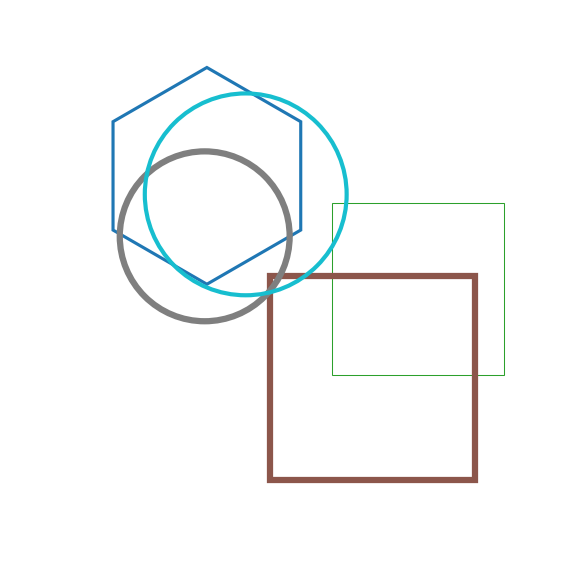[{"shape": "hexagon", "thickness": 1.5, "radius": 0.94, "center": [0.358, 0.695]}, {"shape": "square", "thickness": 0.5, "radius": 0.75, "center": [0.724, 0.499]}, {"shape": "square", "thickness": 3, "radius": 0.89, "center": [0.645, 0.345]}, {"shape": "circle", "thickness": 3, "radius": 0.74, "center": [0.354, 0.59]}, {"shape": "circle", "thickness": 2, "radius": 0.87, "center": [0.426, 0.663]}]